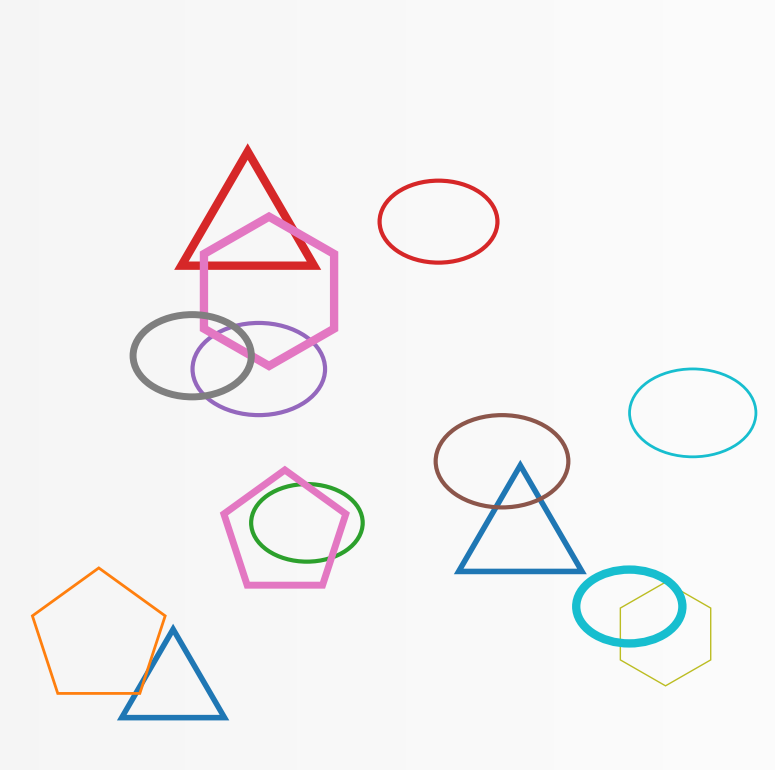[{"shape": "triangle", "thickness": 2, "radius": 0.38, "center": [0.223, 0.106]}, {"shape": "triangle", "thickness": 2, "radius": 0.46, "center": [0.671, 0.304]}, {"shape": "pentagon", "thickness": 1, "radius": 0.45, "center": [0.127, 0.172]}, {"shape": "oval", "thickness": 1.5, "radius": 0.36, "center": [0.396, 0.321]}, {"shape": "triangle", "thickness": 3, "radius": 0.49, "center": [0.32, 0.704]}, {"shape": "oval", "thickness": 1.5, "radius": 0.38, "center": [0.566, 0.712]}, {"shape": "oval", "thickness": 1.5, "radius": 0.43, "center": [0.334, 0.521]}, {"shape": "oval", "thickness": 1.5, "radius": 0.43, "center": [0.648, 0.401]}, {"shape": "pentagon", "thickness": 2.5, "radius": 0.41, "center": [0.368, 0.307]}, {"shape": "hexagon", "thickness": 3, "radius": 0.48, "center": [0.347, 0.622]}, {"shape": "oval", "thickness": 2.5, "radius": 0.38, "center": [0.248, 0.538]}, {"shape": "hexagon", "thickness": 0.5, "radius": 0.34, "center": [0.859, 0.177]}, {"shape": "oval", "thickness": 1, "radius": 0.41, "center": [0.894, 0.464]}, {"shape": "oval", "thickness": 3, "radius": 0.34, "center": [0.812, 0.212]}]